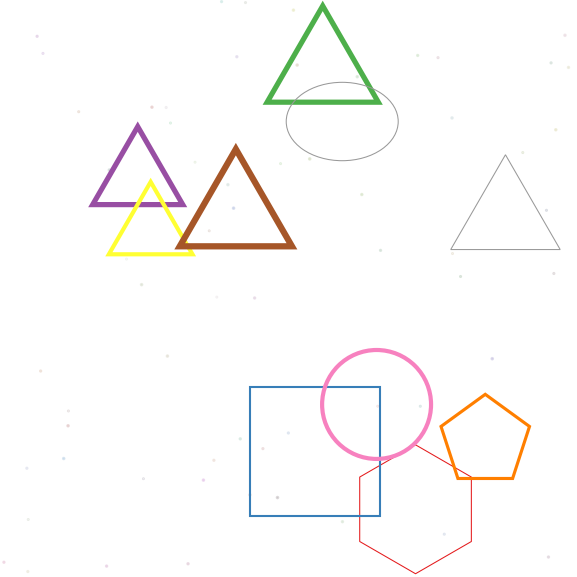[{"shape": "hexagon", "thickness": 0.5, "radius": 0.56, "center": [0.72, 0.117]}, {"shape": "square", "thickness": 1, "radius": 0.56, "center": [0.546, 0.218]}, {"shape": "triangle", "thickness": 2.5, "radius": 0.56, "center": [0.559, 0.878]}, {"shape": "triangle", "thickness": 2.5, "radius": 0.45, "center": [0.238, 0.69]}, {"shape": "pentagon", "thickness": 1.5, "radius": 0.4, "center": [0.84, 0.236]}, {"shape": "triangle", "thickness": 2, "radius": 0.42, "center": [0.261, 0.601]}, {"shape": "triangle", "thickness": 3, "radius": 0.56, "center": [0.408, 0.629]}, {"shape": "circle", "thickness": 2, "radius": 0.47, "center": [0.652, 0.299]}, {"shape": "triangle", "thickness": 0.5, "radius": 0.55, "center": [0.875, 0.622]}, {"shape": "oval", "thickness": 0.5, "radius": 0.48, "center": [0.593, 0.789]}]